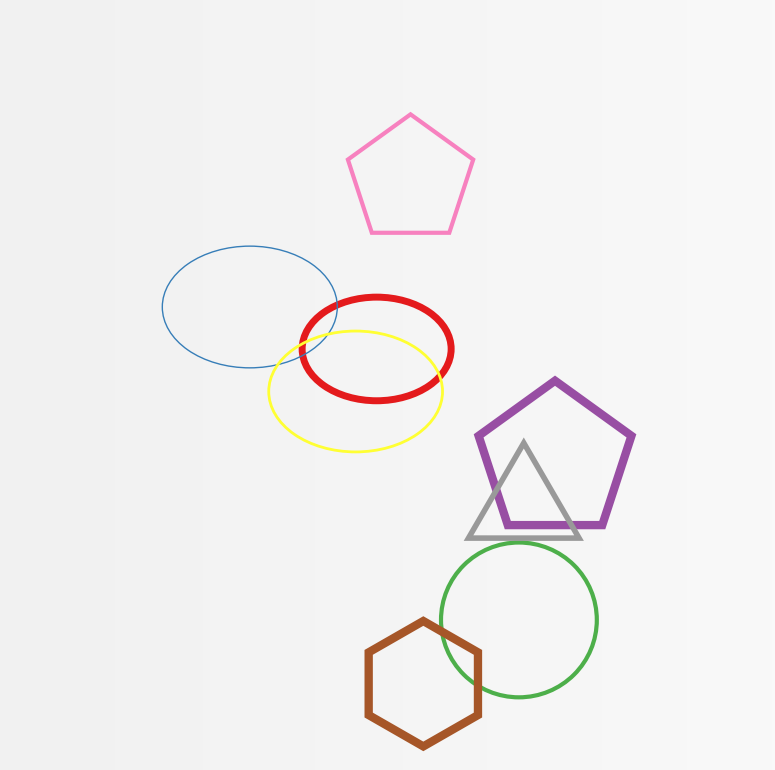[{"shape": "oval", "thickness": 2.5, "radius": 0.48, "center": [0.486, 0.547]}, {"shape": "oval", "thickness": 0.5, "radius": 0.56, "center": [0.322, 0.601]}, {"shape": "circle", "thickness": 1.5, "radius": 0.5, "center": [0.67, 0.195]}, {"shape": "pentagon", "thickness": 3, "radius": 0.52, "center": [0.716, 0.402]}, {"shape": "oval", "thickness": 1, "radius": 0.56, "center": [0.459, 0.492]}, {"shape": "hexagon", "thickness": 3, "radius": 0.41, "center": [0.546, 0.112]}, {"shape": "pentagon", "thickness": 1.5, "radius": 0.43, "center": [0.53, 0.766]}, {"shape": "triangle", "thickness": 2, "radius": 0.41, "center": [0.676, 0.342]}]